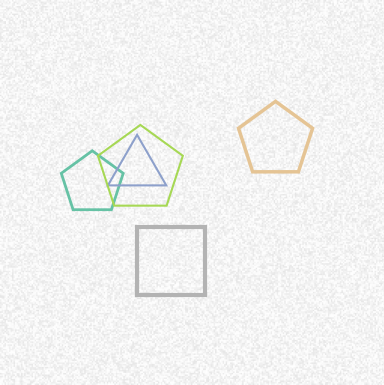[{"shape": "pentagon", "thickness": 2, "radius": 0.42, "center": [0.24, 0.524]}, {"shape": "triangle", "thickness": 1.5, "radius": 0.44, "center": [0.356, 0.562]}, {"shape": "pentagon", "thickness": 1.5, "radius": 0.58, "center": [0.365, 0.56]}, {"shape": "pentagon", "thickness": 2.5, "radius": 0.51, "center": [0.716, 0.636]}, {"shape": "square", "thickness": 3, "radius": 0.44, "center": [0.443, 0.323]}]